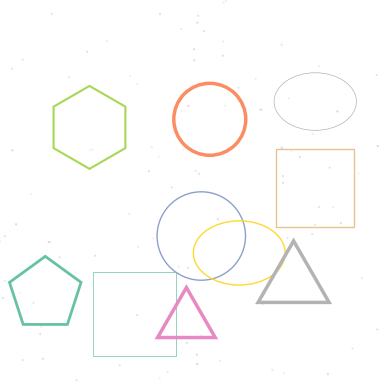[{"shape": "pentagon", "thickness": 2, "radius": 0.49, "center": [0.118, 0.236]}, {"shape": "square", "thickness": 0.5, "radius": 0.54, "center": [0.35, 0.184]}, {"shape": "circle", "thickness": 2.5, "radius": 0.47, "center": [0.545, 0.69]}, {"shape": "circle", "thickness": 1, "radius": 0.57, "center": [0.523, 0.387]}, {"shape": "triangle", "thickness": 2.5, "radius": 0.43, "center": [0.484, 0.167]}, {"shape": "hexagon", "thickness": 1.5, "radius": 0.54, "center": [0.232, 0.669]}, {"shape": "oval", "thickness": 1, "radius": 0.6, "center": [0.621, 0.343]}, {"shape": "square", "thickness": 1, "radius": 0.51, "center": [0.819, 0.512]}, {"shape": "oval", "thickness": 0.5, "radius": 0.53, "center": [0.819, 0.736]}, {"shape": "triangle", "thickness": 2.5, "radius": 0.53, "center": [0.763, 0.268]}]